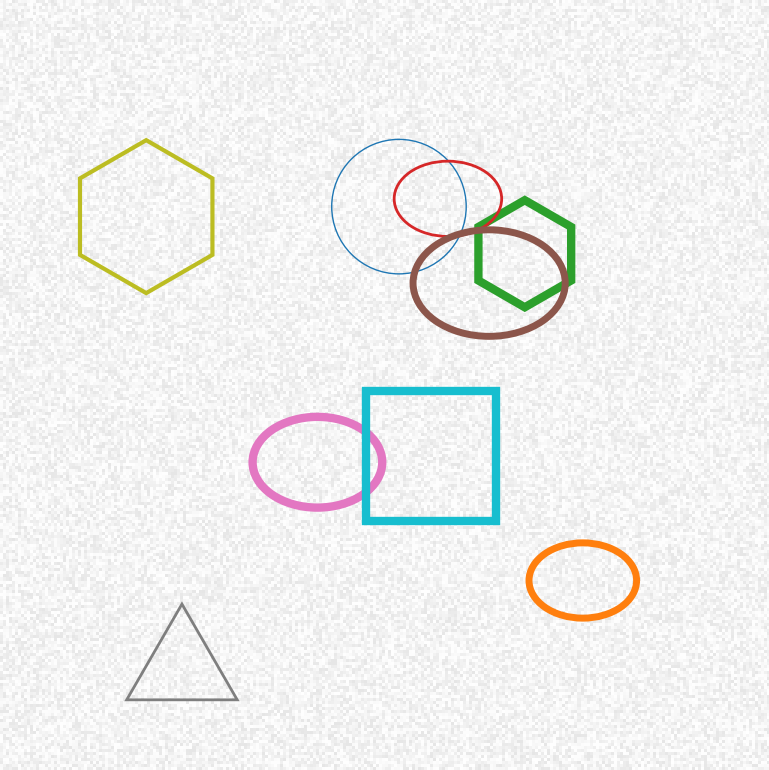[{"shape": "circle", "thickness": 0.5, "radius": 0.44, "center": [0.518, 0.732]}, {"shape": "oval", "thickness": 2.5, "radius": 0.35, "center": [0.757, 0.246]}, {"shape": "hexagon", "thickness": 3, "radius": 0.35, "center": [0.682, 0.67]}, {"shape": "oval", "thickness": 1, "radius": 0.35, "center": [0.582, 0.742]}, {"shape": "oval", "thickness": 2.5, "radius": 0.49, "center": [0.635, 0.632]}, {"shape": "oval", "thickness": 3, "radius": 0.42, "center": [0.412, 0.4]}, {"shape": "triangle", "thickness": 1, "radius": 0.41, "center": [0.236, 0.133]}, {"shape": "hexagon", "thickness": 1.5, "radius": 0.5, "center": [0.19, 0.719]}, {"shape": "square", "thickness": 3, "radius": 0.42, "center": [0.559, 0.407]}]